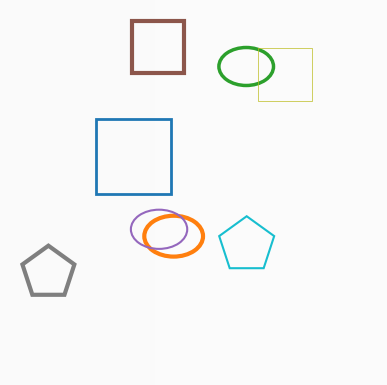[{"shape": "square", "thickness": 2, "radius": 0.49, "center": [0.344, 0.594]}, {"shape": "oval", "thickness": 3, "radius": 0.38, "center": [0.448, 0.387]}, {"shape": "oval", "thickness": 2.5, "radius": 0.35, "center": [0.635, 0.827]}, {"shape": "oval", "thickness": 1.5, "radius": 0.36, "center": [0.41, 0.404]}, {"shape": "square", "thickness": 3, "radius": 0.34, "center": [0.408, 0.879]}, {"shape": "pentagon", "thickness": 3, "radius": 0.35, "center": [0.125, 0.291]}, {"shape": "square", "thickness": 0.5, "radius": 0.35, "center": [0.736, 0.806]}, {"shape": "pentagon", "thickness": 1.5, "radius": 0.37, "center": [0.637, 0.364]}]